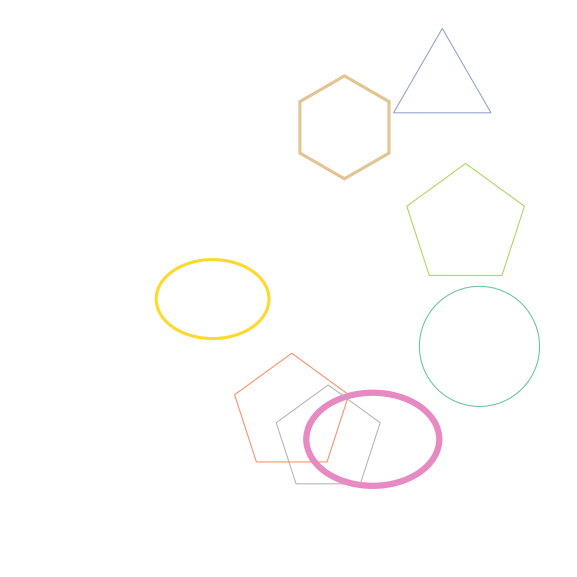[{"shape": "circle", "thickness": 0.5, "radius": 0.52, "center": [0.83, 0.399]}, {"shape": "pentagon", "thickness": 0.5, "radius": 0.52, "center": [0.505, 0.283]}, {"shape": "triangle", "thickness": 0.5, "radius": 0.49, "center": [0.766, 0.852]}, {"shape": "oval", "thickness": 3, "radius": 0.58, "center": [0.646, 0.238]}, {"shape": "pentagon", "thickness": 0.5, "radius": 0.54, "center": [0.806, 0.609]}, {"shape": "oval", "thickness": 1.5, "radius": 0.49, "center": [0.368, 0.481]}, {"shape": "hexagon", "thickness": 1.5, "radius": 0.45, "center": [0.596, 0.779]}, {"shape": "pentagon", "thickness": 0.5, "radius": 0.47, "center": [0.568, 0.238]}]